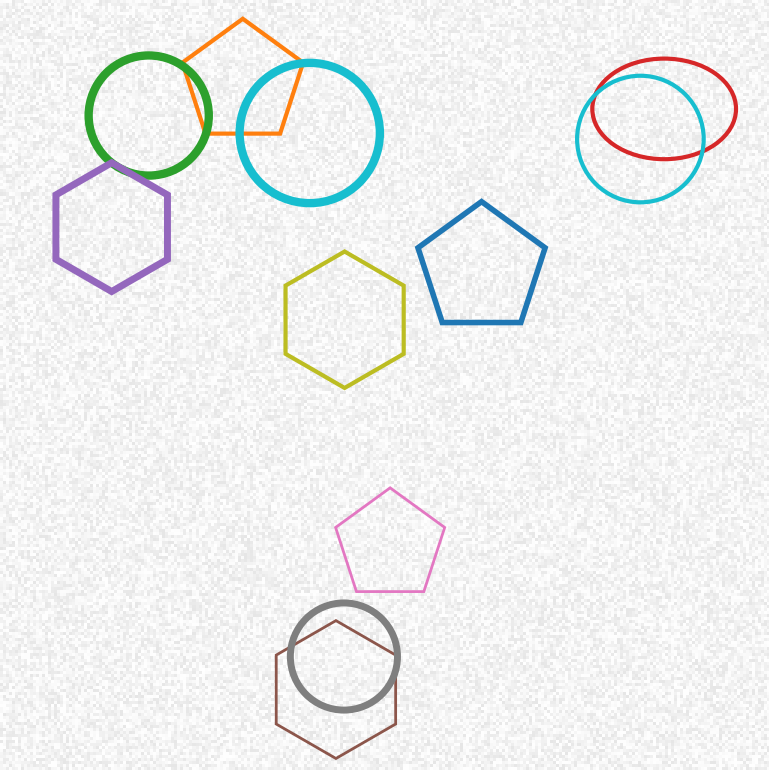[{"shape": "pentagon", "thickness": 2, "radius": 0.43, "center": [0.625, 0.651]}, {"shape": "pentagon", "thickness": 1.5, "radius": 0.41, "center": [0.315, 0.893]}, {"shape": "circle", "thickness": 3, "radius": 0.39, "center": [0.193, 0.85]}, {"shape": "oval", "thickness": 1.5, "radius": 0.47, "center": [0.863, 0.859]}, {"shape": "hexagon", "thickness": 2.5, "radius": 0.42, "center": [0.145, 0.705]}, {"shape": "hexagon", "thickness": 1, "radius": 0.45, "center": [0.436, 0.104]}, {"shape": "pentagon", "thickness": 1, "radius": 0.37, "center": [0.507, 0.292]}, {"shape": "circle", "thickness": 2.5, "radius": 0.35, "center": [0.447, 0.147]}, {"shape": "hexagon", "thickness": 1.5, "radius": 0.44, "center": [0.448, 0.585]}, {"shape": "circle", "thickness": 1.5, "radius": 0.41, "center": [0.832, 0.819]}, {"shape": "circle", "thickness": 3, "radius": 0.46, "center": [0.402, 0.827]}]